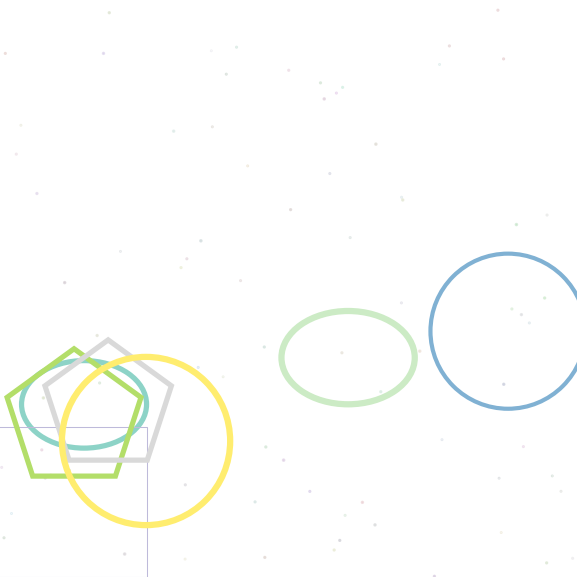[{"shape": "oval", "thickness": 2.5, "radius": 0.54, "center": [0.146, 0.299]}, {"shape": "square", "thickness": 0.5, "radius": 0.65, "center": [0.123, 0.13]}, {"shape": "circle", "thickness": 2, "radius": 0.67, "center": [0.88, 0.426]}, {"shape": "pentagon", "thickness": 2.5, "radius": 0.61, "center": [0.128, 0.273]}, {"shape": "pentagon", "thickness": 2.5, "radius": 0.58, "center": [0.187, 0.295]}, {"shape": "oval", "thickness": 3, "radius": 0.58, "center": [0.603, 0.38]}, {"shape": "circle", "thickness": 3, "radius": 0.73, "center": [0.253, 0.235]}]